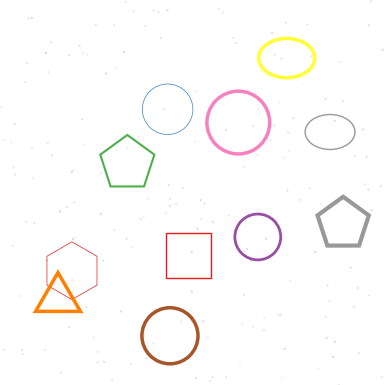[{"shape": "hexagon", "thickness": 0.5, "radius": 0.37, "center": [0.187, 0.297]}, {"shape": "square", "thickness": 1, "radius": 0.29, "center": [0.489, 0.337]}, {"shape": "circle", "thickness": 0.5, "radius": 0.33, "center": [0.435, 0.716]}, {"shape": "pentagon", "thickness": 1.5, "radius": 0.37, "center": [0.331, 0.575]}, {"shape": "circle", "thickness": 2, "radius": 0.3, "center": [0.67, 0.385]}, {"shape": "triangle", "thickness": 2.5, "radius": 0.34, "center": [0.151, 0.225]}, {"shape": "oval", "thickness": 2.5, "radius": 0.36, "center": [0.745, 0.849]}, {"shape": "circle", "thickness": 2.5, "radius": 0.36, "center": [0.441, 0.128]}, {"shape": "circle", "thickness": 2.5, "radius": 0.41, "center": [0.619, 0.682]}, {"shape": "pentagon", "thickness": 3, "radius": 0.35, "center": [0.891, 0.419]}, {"shape": "oval", "thickness": 1, "radius": 0.32, "center": [0.857, 0.657]}]